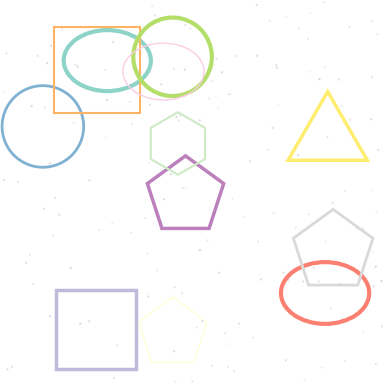[{"shape": "oval", "thickness": 3, "radius": 0.57, "center": [0.279, 0.843]}, {"shape": "pentagon", "thickness": 0.5, "radius": 0.47, "center": [0.449, 0.135]}, {"shape": "square", "thickness": 2.5, "radius": 0.52, "center": [0.25, 0.144]}, {"shape": "oval", "thickness": 3, "radius": 0.57, "center": [0.844, 0.239]}, {"shape": "circle", "thickness": 2, "radius": 0.53, "center": [0.111, 0.672]}, {"shape": "square", "thickness": 1.5, "radius": 0.56, "center": [0.253, 0.818]}, {"shape": "circle", "thickness": 3, "radius": 0.51, "center": [0.448, 0.852]}, {"shape": "oval", "thickness": 1, "radius": 0.53, "center": [0.425, 0.814]}, {"shape": "pentagon", "thickness": 2, "radius": 0.54, "center": [0.865, 0.347]}, {"shape": "pentagon", "thickness": 2.5, "radius": 0.52, "center": [0.482, 0.491]}, {"shape": "hexagon", "thickness": 1.5, "radius": 0.41, "center": [0.462, 0.627]}, {"shape": "triangle", "thickness": 2.5, "radius": 0.59, "center": [0.851, 0.643]}]